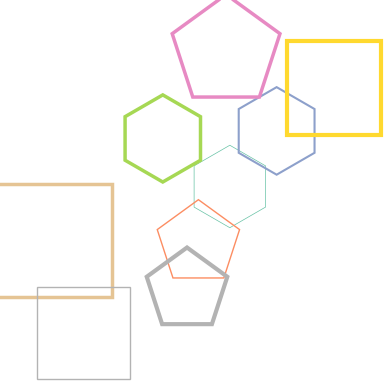[{"shape": "hexagon", "thickness": 0.5, "radius": 0.54, "center": [0.597, 0.516]}, {"shape": "pentagon", "thickness": 1, "radius": 0.56, "center": [0.515, 0.369]}, {"shape": "hexagon", "thickness": 1.5, "radius": 0.57, "center": [0.719, 0.66]}, {"shape": "pentagon", "thickness": 2.5, "radius": 0.74, "center": [0.587, 0.867]}, {"shape": "hexagon", "thickness": 2.5, "radius": 0.57, "center": [0.423, 0.64]}, {"shape": "square", "thickness": 3, "radius": 0.61, "center": [0.868, 0.771]}, {"shape": "square", "thickness": 2.5, "radius": 0.73, "center": [0.143, 0.375]}, {"shape": "square", "thickness": 1, "radius": 0.6, "center": [0.217, 0.136]}, {"shape": "pentagon", "thickness": 3, "radius": 0.55, "center": [0.486, 0.247]}]